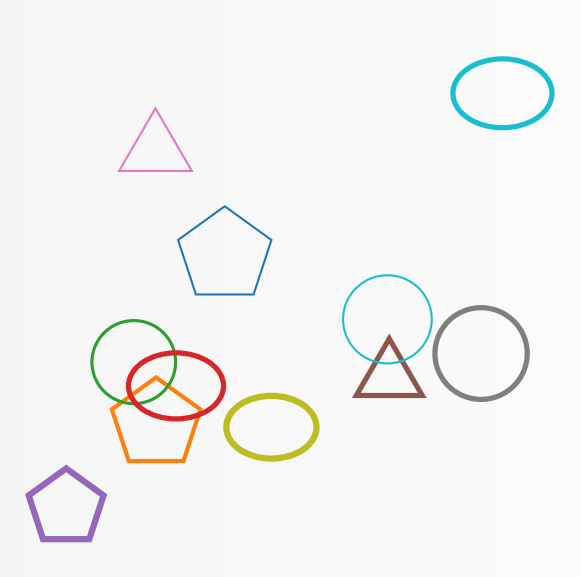[{"shape": "pentagon", "thickness": 1, "radius": 0.42, "center": [0.387, 0.558]}, {"shape": "pentagon", "thickness": 2, "radius": 0.4, "center": [0.269, 0.266]}, {"shape": "circle", "thickness": 1.5, "radius": 0.36, "center": [0.23, 0.372]}, {"shape": "oval", "thickness": 2.5, "radius": 0.41, "center": [0.303, 0.331]}, {"shape": "pentagon", "thickness": 3, "radius": 0.34, "center": [0.114, 0.12]}, {"shape": "triangle", "thickness": 2.5, "radius": 0.33, "center": [0.67, 0.347]}, {"shape": "triangle", "thickness": 1, "radius": 0.36, "center": [0.267, 0.739]}, {"shape": "circle", "thickness": 2.5, "radius": 0.4, "center": [0.828, 0.387]}, {"shape": "oval", "thickness": 3, "radius": 0.39, "center": [0.467, 0.259]}, {"shape": "oval", "thickness": 2.5, "radius": 0.43, "center": [0.864, 0.838]}, {"shape": "circle", "thickness": 1, "radius": 0.38, "center": [0.667, 0.446]}]